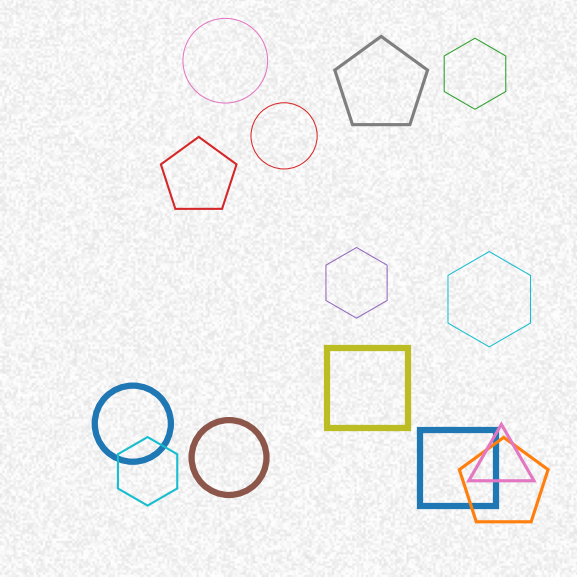[{"shape": "circle", "thickness": 3, "radius": 0.33, "center": [0.23, 0.265]}, {"shape": "square", "thickness": 3, "radius": 0.33, "center": [0.793, 0.189]}, {"shape": "pentagon", "thickness": 1.5, "radius": 0.4, "center": [0.872, 0.161]}, {"shape": "hexagon", "thickness": 0.5, "radius": 0.31, "center": [0.822, 0.871]}, {"shape": "pentagon", "thickness": 1, "radius": 0.34, "center": [0.344, 0.693]}, {"shape": "circle", "thickness": 0.5, "radius": 0.29, "center": [0.492, 0.764]}, {"shape": "hexagon", "thickness": 0.5, "radius": 0.31, "center": [0.617, 0.509]}, {"shape": "circle", "thickness": 3, "radius": 0.32, "center": [0.397, 0.207]}, {"shape": "triangle", "thickness": 1.5, "radius": 0.33, "center": [0.868, 0.199]}, {"shape": "circle", "thickness": 0.5, "radius": 0.37, "center": [0.39, 0.894]}, {"shape": "pentagon", "thickness": 1.5, "radius": 0.42, "center": [0.66, 0.852]}, {"shape": "square", "thickness": 3, "radius": 0.35, "center": [0.636, 0.327]}, {"shape": "hexagon", "thickness": 0.5, "radius": 0.41, "center": [0.847, 0.481]}, {"shape": "hexagon", "thickness": 1, "radius": 0.3, "center": [0.256, 0.183]}]